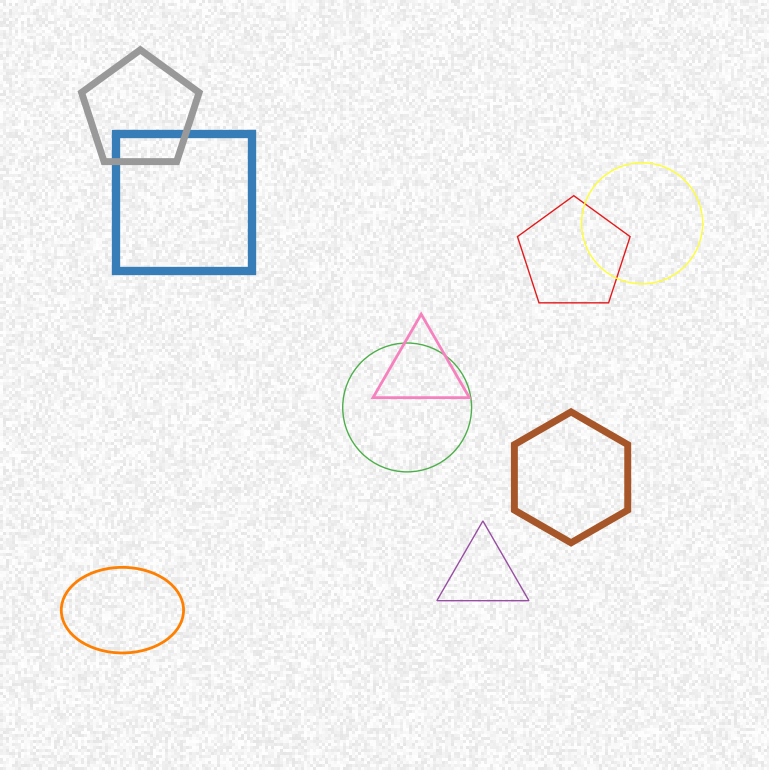[{"shape": "pentagon", "thickness": 0.5, "radius": 0.38, "center": [0.745, 0.669]}, {"shape": "square", "thickness": 3, "radius": 0.44, "center": [0.239, 0.738]}, {"shape": "circle", "thickness": 0.5, "radius": 0.42, "center": [0.529, 0.471]}, {"shape": "triangle", "thickness": 0.5, "radius": 0.35, "center": [0.627, 0.254]}, {"shape": "oval", "thickness": 1, "radius": 0.4, "center": [0.159, 0.208]}, {"shape": "circle", "thickness": 0.5, "radius": 0.39, "center": [0.834, 0.71]}, {"shape": "hexagon", "thickness": 2.5, "radius": 0.42, "center": [0.742, 0.38]}, {"shape": "triangle", "thickness": 1, "radius": 0.36, "center": [0.547, 0.52]}, {"shape": "pentagon", "thickness": 2.5, "radius": 0.4, "center": [0.182, 0.855]}]